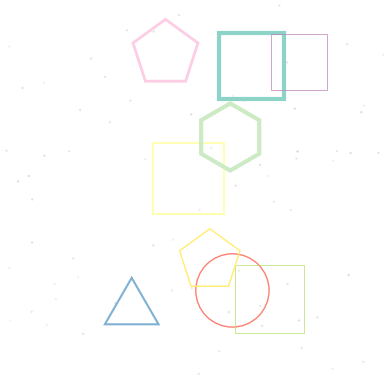[{"shape": "square", "thickness": 3, "radius": 0.42, "center": [0.653, 0.829]}, {"shape": "square", "thickness": 1.5, "radius": 0.46, "center": [0.489, 0.536]}, {"shape": "circle", "thickness": 1, "radius": 0.48, "center": [0.604, 0.246]}, {"shape": "triangle", "thickness": 1.5, "radius": 0.4, "center": [0.342, 0.198]}, {"shape": "square", "thickness": 0.5, "radius": 0.44, "center": [0.7, 0.223]}, {"shape": "pentagon", "thickness": 2, "radius": 0.44, "center": [0.43, 0.861]}, {"shape": "square", "thickness": 0.5, "radius": 0.37, "center": [0.776, 0.839]}, {"shape": "hexagon", "thickness": 3, "radius": 0.44, "center": [0.598, 0.644]}, {"shape": "pentagon", "thickness": 1, "radius": 0.41, "center": [0.545, 0.323]}]